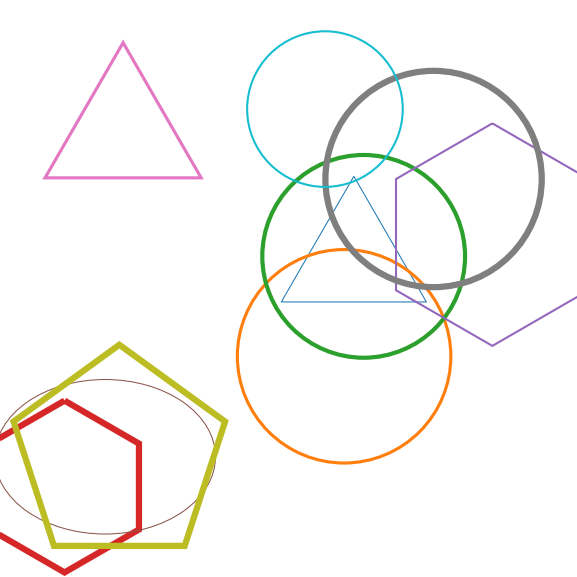[{"shape": "triangle", "thickness": 0.5, "radius": 0.73, "center": [0.613, 0.549]}, {"shape": "circle", "thickness": 1.5, "radius": 0.92, "center": [0.596, 0.382]}, {"shape": "circle", "thickness": 2, "radius": 0.88, "center": [0.63, 0.555]}, {"shape": "hexagon", "thickness": 3, "radius": 0.74, "center": [0.112, 0.157]}, {"shape": "hexagon", "thickness": 1, "radius": 0.96, "center": [0.853, 0.593]}, {"shape": "oval", "thickness": 0.5, "radius": 0.96, "center": [0.182, 0.208]}, {"shape": "triangle", "thickness": 1.5, "radius": 0.78, "center": [0.213, 0.769]}, {"shape": "circle", "thickness": 3, "radius": 0.94, "center": [0.751, 0.689]}, {"shape": "pentagon", "thickness": 3, "radius": 0.96, "center": [0.207, 0.21]}, {"shape": "circle", "thickness": 1, "radius": 0.67, "center": [0.563, 0.81]}]